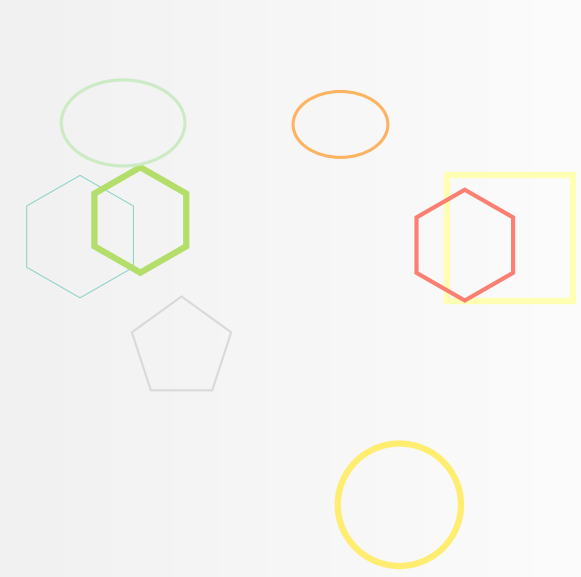[{"shape": "hexagon", "thickness": 0.5, "radius": 0.53, "center": [0.138, 0.589]}, {"shape": "square", "thickness": 3, "radius": 0.54, "center": [0.878, 0.588]}, {"shape": "hexagon", "thickness": 2, "radius": 0.48, "center": [0.8, 0.575]}, {"shape": "oval", "thickness": 1.5, "radius": 0.41, "center": [0.586, 0.784]}, {"shape": "hexagon", "thickness": 3, "radius": 0.46, "center": [0.241, 0.618]}, {"shape": "pentagon", "thickness": 1, "radius": 0.45, "center": [0.312, 0.396]}, {"shape": "oval", "thickness": 1.5, "radius": 0.53, "center": [0.212, 0.786]}, {"shape": "circle", "thickness": 3, "radius": 0.53, "center": [0.687, 0.125]}]